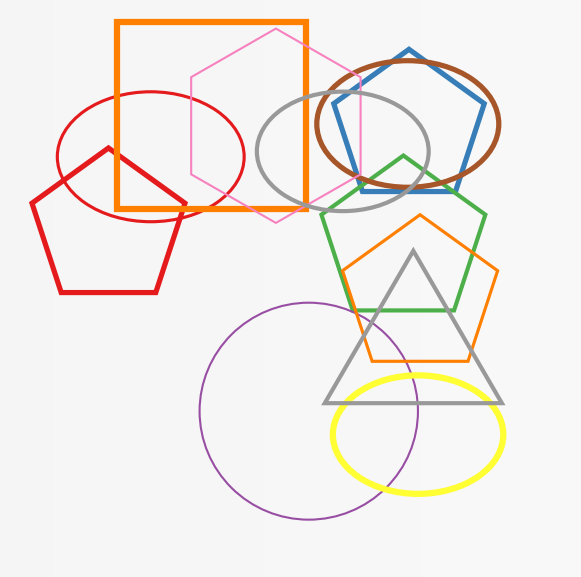[{"shape": "oval", "thickness": 1.5, "radius": 0.8, "center": [0.259, 0.728]}, {"shape": "pentagon", "thickness": 2.5, "radius": 0.69, "center": [0.187, 0.604]}, {"shape": "pentagon", "thickness": 2.5, "radius": 0.68, "center": [0.704, 0.778]}, {"shape": "pentagon", "thickness": 2, "radius": 0.74, "center": [0.694, 0.582]}, {"shape": "circle", "thickness": 1, "radius": 0.94, "center": [0.531, 0.287]}, {"shape": "square", "thickness": 3, "radius": 0.81, "center": [0.364, 0.799]}, {"shape": "pentagon", "thickness": 1.5, "radius": 0.7, "center": [0.723, 0.487]}, {"shape": "oval", "thickness": 3, "radius": 0.73, "center": [0.719, 0.247]}, {"shape": "oval", "thickness": 2.5, "radius": 0.78, "center": [0.702, 0.784]}, {"shape": "hexagon", "thickness": 1, "radius": 0.84, "center": [0.475, 0.781]}, {"shape": "triangle", "thickness": 2, "radius": 0.88, "center": [0.711, 0.389]}, {"shape": "oval", "thickness": 2, "radius": 0.74, "center": [0.59, 0.737]}]